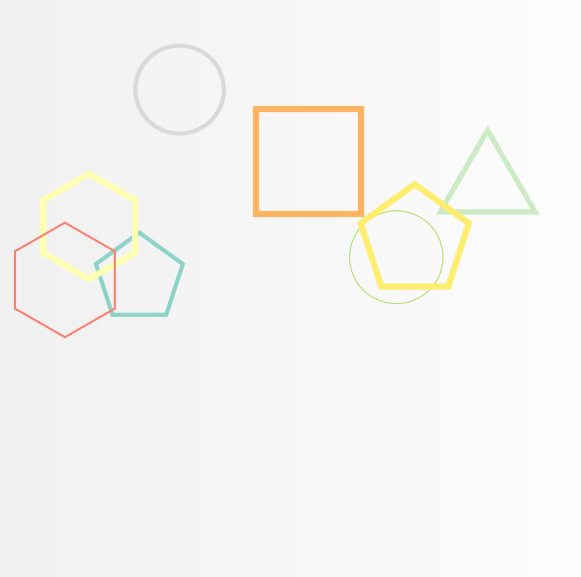[{"shape": "pentagon", "thickness": 2, "radius": 0.39, "center": [0.24, 0.518]}, {"shape": "hexagon", "thickness": 3, "radius": 0.46, "center": [0.153, 0.607]}, {"shape": "hexagon", "thickness": 1, "radius": 0.5, "center": [0.112, 0.514]}, {"shape": "square", "thickness": 3, "radius": 0.45, "center": [0.531, 0.719]}, {"shape": "circle", "thickness": 0.5, "radius": 0.4, "center": [0.682, 0.554]}, {"shape": "circle", "thickness": 2, "radius": 0.38, "center": [0.309, 0.844]}, {"shape": "triangle", "thickness": 2.5, "radius": 0.47, "center": [0.839, 0.679]}, {"shape": "pentagon", "thickness": 3, "radius": 0.49, "center": [0.714, 0.582]}]